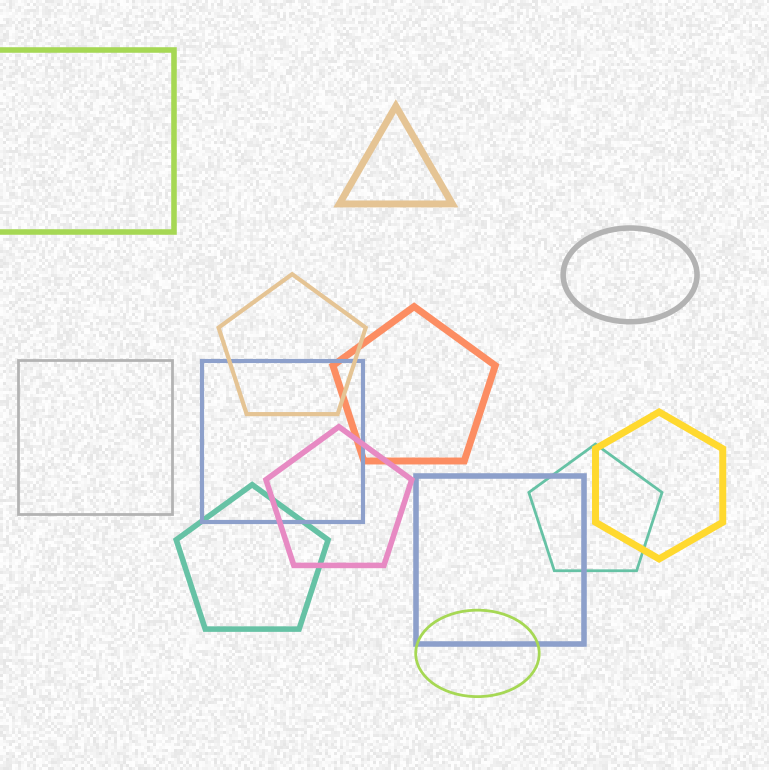[{"shape": "pentagon", "thickness": 1, "radius": 0.45, "center": [0.773, 0.332]}, {"shape": "pentagon", "thickness": 2, "radius": 0.52, "center": [0.327, 0.267]}, {"shape": "pentagon", "thickness": 2.5, "radius": 0.55, "center": [0.538, 0.491]}, {"shape": "square", "thickness": 1.5, "radius": 0.52, "center": [0.367, 0.426]}, {"shape": "square", "thickness": 2, "radius": 0.55, "center": [0.649, 0.273]}, {"shape": "pentagon", "thickness": 2, "radius": 0.5, "center": [0.44, 0.346]}, {"shape": "square", "thickness": 2, "radius": 0.59, "center": [0.108, 0.817]}, {"shape": "oval", "thickness": 1, "radius": 0.4, "center": [0.62, 0.151]}, {"shape": "hexagon", "thickness": 2.5, "radius": 0.48, "center": [0.856, 0.37]}, {"shape": "triangle", "thickness": 2.5, "radius": 0.42, "center": [0.514, 0.778]}, {"shape": "pentagon", "thickness": 1.5, "radius": 0.5, "center": [0.379, 0.543]}, {"shape": "oval", "thickness": 2, "radius": 0.43, "center": [0.818, 0.643]}, {"shape": "square", "thickness": 1, "radius": 0.5, "center": [0.123, 0.433]}]